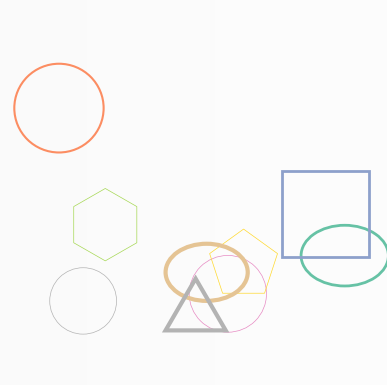[{"shape": "oval", "thickness": 2, "radius": 0.56, "center": [0.89, 0.336]}, {"shape": "circle", "thickness": 1.5, "radius": 0.58, "center": [0.152, 0.719]}, {"shape": "square", "thickness": 2, "radius": 0.56, "center": [0.841, 0.444]}, {"shape": "circle", "thickness": 0.5, "radius": 0.5, "center": [0.588, 0.237]}, {"shape": "hexagon", "thickness": 0.5, "radius": 0.47, "center": [0.272, 0.416]}, {"shape": "pentagon", "thickness": 0.5, "radius": 0.46, "center": [0.629, 0.313]}, {"shape": "oval", "thickness": 3, "radius": 0.53, "center": [0.533, 0.293]}, {"shape": "circle", "thickness": 0.5, "radius": 0.43, "center": [0.215, 0.218]}, {"shape": "triangle", "thickness": 3, "radius": 0.45, "center": [0.505, 0.187]}]